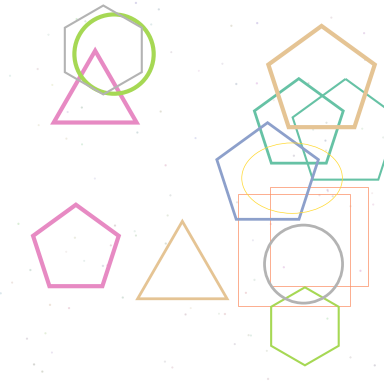[{"shape": "pentagon", "thickness": 2, "radius": 0.61, "center": [0.776, 0.674]}, {"shape": "pentagon", "thickness": 1.5, "radius": 0.72, "center": [0.898, 0.65]}, {"shape": "square", "thickness": 0.5, "radius": 0.64, "center": [0.828, 0.385]}, {"shape": "square", "thickness": 0.5, "radius": 0.73, "center": [0.763, 0.35]}, {"shape": "pentagon", "thickness": 2, "radius": 0.69, "center": [0.695, 0.543]}, {"shape": "pentagon", "thickness": 3, "radius": 0.58, "center": [0.197, 0.351]}, {"shape": "triangle", "thickness": 3, "radius": 0.62, "center": [0.247, 0.744]}, {"shape": "hexagon", "thickness": 1.5, "radius": 0.51, "center": [0.792, 0.152]}, {"shape": "circle", "thickness": 3, "radius": 0.51, "center": [0.296, 0.86]}, {"shape": "oval", "thickness": 0.5, "radius": 0.65, "center": [0.759, 0.537]}, {"shape": "triangle", "thickness": 2, "radius": 0.67, "center": [0.474, 0.291]}, {"shape": "pentagon", "thickness": 3, "radius": 0.73, "center": [0.835, 0.787]}, {"shape": "hexagon", "thickness": 1.5, "radius": 0.58, "center": [0.268, 0.87]}, {"shape": "circle", "thickness": 2, "radius": 0.51, "center": [0.788, 0.314]}]